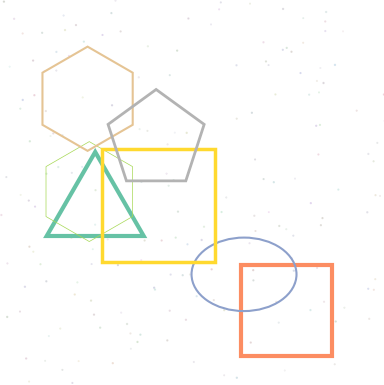[{"shape": "triangle", "thickness": 3, "radius": 0.73, "center": [0.247, 0.46]}, {"shape": "square", "thickness": 3, "radius": 0.59, "center": [0.744, 0.194]}, {"shape": "oval", "thickness": 1.5, "radius": 0.68, "center": [0.634, 0.287]}, {"shape": "hexagon", "thickness": 0.5, "radius": 0.65, "center": [0.232, 0.502]}, {"shape": "square", "thickness": 2.5, "radius": 0.73, "center": [0.412, 0.466]}, {"shape": "hexagon", "thickness": 1.5, "radius": 0.68, "center": [0.227, 0.743]}, {"shape": "pentagon", "thickness": 2, "radius": 0.66, "center": [0.405, 0.636]}]